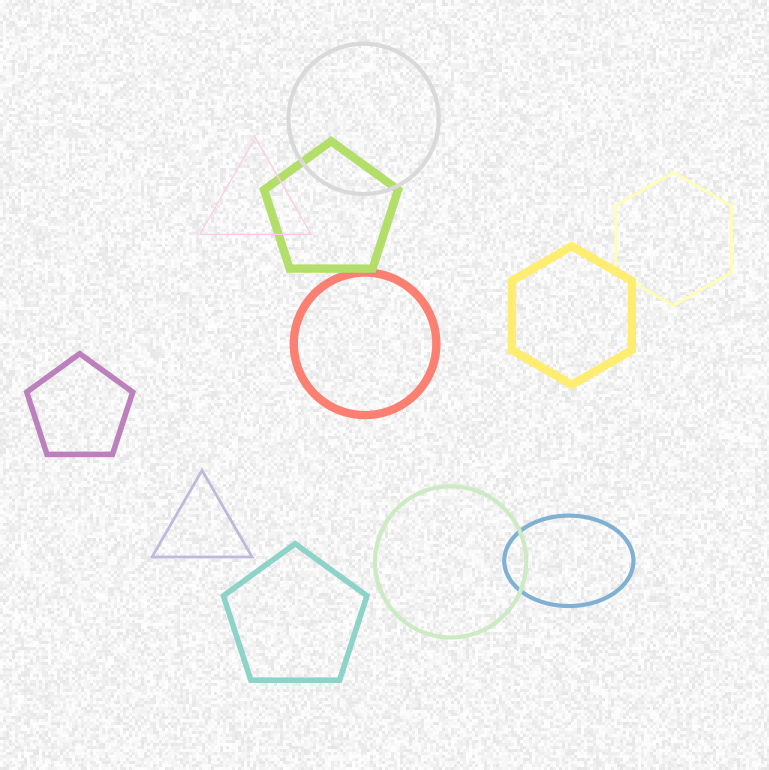[{"shape": "pentagon", "thickness": 2, "radius": 0.49, "center": [0.383, 0.196]}, {"shape": "hexagon", "thickness": 1, "radius": 0.43, "center": [0.875, 0.69]}, {"shape": "triangle", "thickness": 1, "radius": 0.38, "center": [0.262, 0.314]}, {"shape": "circle", "thickness": 3, "radius": 0.46, "center": [0.474, 0.553]}, {"shape": "oval", "thickness": 1.5, "radius": 0.42, "center": [0.739, 0.272]}, {"shape": "pentagon", "thickness": 3, "radius": 0.46, "center": [0.43, 0.725]}, {"shape": "triangle", "thickness": 0.5, "radius": 0.42, "center": [0.332, 0.737]}, {"shape": "circle", "thickness": 1.5, "radius": 0.49, "center": [0.472, 0.846]}, {"shape": "pentagon", "thickness": 2, "radius": 0.36, "center": [0.104, 0.468]}, {"shape": "circle", "thickness": 1.5, "radius": 0.49, "center": [0.585, 0.27]}, {"shape": "hexagon", "thickness": 3, "radius": 0.45, "center": [0.743, 0.59]}]